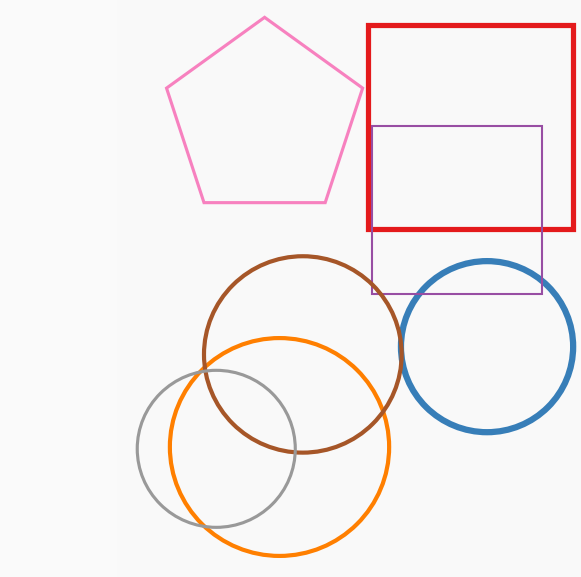[{"shape": "square", "thickness": 2.5, "radius": 0.88, "center": [0.809, 0.779]}, {"shape": "circle", "thickness": 3, "radius": 0.74, "center": [0.838, 0.399]}, {"shape": "square", "thickness": 1, "radius": 0.73, "center": [0.786, 0.636]}, {"shape": "circle", "thickness": 2, "radius": 0.94, "center": [0.481, 0.225]}, {"shape": "circle", "thickness": 2, "radius": 0.85, "center": [0.521, 0.385]}, {"shape": "pentagon", "thickness": 1.5, "radius": 0.89, "center": [0.455, 0.792]}, {"shape": "circle", "thickness": 1.5, "radius": 0.68, "center": [0.372, 0.222]}]